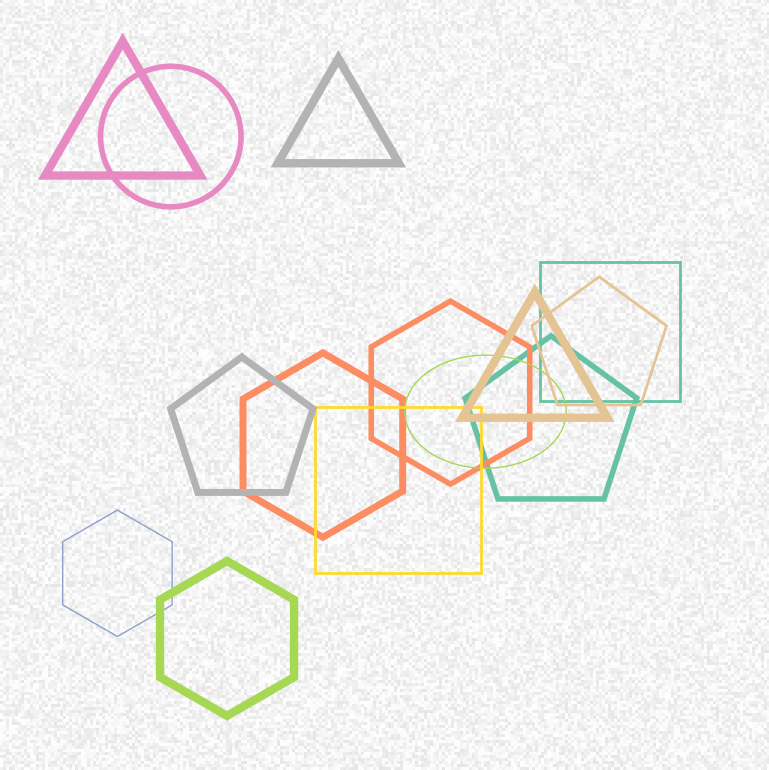[{"shape": "pentagon", "thickness": 2, "radius": 0.59, "center": [0.716, 0.447]}, {"shape": "square", "thickness": 1, "radius": 0.45, "center": [0.792, 0.569]}, {"shape": "hexagon", "thickness": 2.5, "radius": 0.6, "center": [0.419, 0.422]}, {"shape": "hexagon", "thickness": 2, "radius": 0.59, "center": [0.585, 0.49]}, {"shape": "hexagon", "thickness": 0.5, "radius": 0.41, "center": [0.152, 0.255]}, {"shape": "circle", "thickness": 2, "radius": 0.46, "center": [0.222, 0.823]}, {"shape": "triangle", "thickness": 3, "radius": 0.58, "center": [0.159, 0.83]}, {"shape": "hexagon", "thickness": 3, "radius": 0.5, "center": [0.295, 0.171]}, {"shape": "oval", "thickness": 0.5, "radius": 0.52, "center": [0.63, 0.465]}, {"shape": "square", "thickness": 1, "radius": 0.54, "center": [0.517, 0.363]}, {"shape": "triangle", "thickness": 3, "radius": 0.54, "center": [0.695, 0.512]}, {"shape": "pentagon", "thickness": 1, "radius": 0.46, "center": [0.778, 0.549]}, {"shape": "triangle", "thickness": 3, "radius": 0.45, "center": [0.439, 0.833]}, {"shape": "pentagon", "thickness": 2.5, "radius": 0.49, "center": [0.314, 0.439]}]